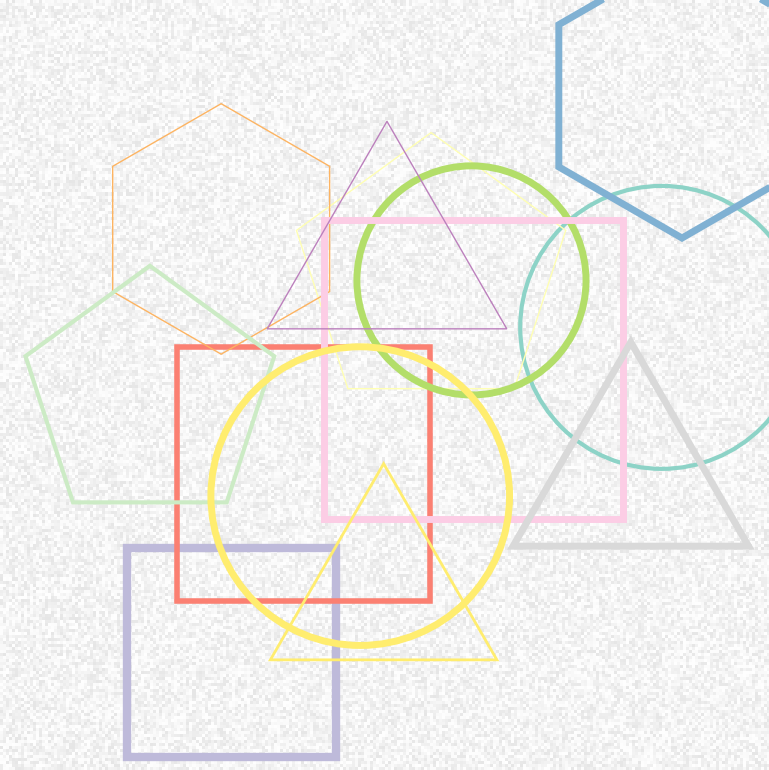[{"shape": "circle", "thickness": 1.5, "radius": 0.92, "center": [0.859, 0.575]}, {"shape": "pentagon", "thickness": 0.5, "radius": 0.92, "center": [0.56, 0.644]}, {"shape": "square", "thickness": 3, "radius": 0.68, "center": [0.3, 0.152]}, {"shape": "square", "thickness": 2, "radius": 0.82, "center": [0.394, 0.384]}, {"shape": "hexagon", "thickness": 2.5, "radius": 0.92, "center": [0.886, 0.876]}, {"shape": "hexagon", "thickness": 0.5, "radius": 0.81, "center": [0.287, 0.703]}, {"shape": "circle", "thickness": 2.5, "radius": 0.74, "center": [0.612, 0.636]}, {"shape": "square", "thickness": 2.5, "radius": 0.97, "center": [0.615, 0.52]}, {"shape": "triangle", "thickness": 2.5, "radius": 0.88, "center": [0.819, 0.379]}, {"shape": "triangle", "thickness": 0.5, "radius": 0.9, "center": [0.503, 0.663]}, {"shape": "pentagon", "thickness": 1.5, "radius": 0.85, "center": [0.195, 0.485]}, {"shape": "circle", "thickness": 2.5, "radius": 0.97, "center": [0.468, 0.356]}, {"shape": "triangle", "thickness": 1, "radius": 0.85, "center": [0.498, 0.228]}]